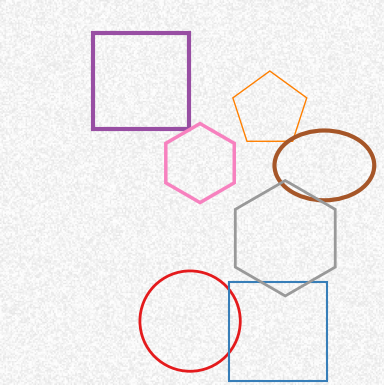[{"shape": "circle", "thickness": 2, "radius": 0.65, "center": [0.494, 0.166]}, {"shape": "square", "thickness": 1.5, "radius": 0.64, "center": [0.722, 0.14]}, {"shape": "square", "thickness": 3, "radius": 0.62, "center": [0.367, 0.789]}, {"shape": "pentagon", "thickness": 1, "radius": 0.5, "center": [0.701, 0.715]}, {"shape": "oval", "thickness": 3, "radius": 0.65, "center": [0.843, 0.57]}, {"shape": "hexagon", "thickness": 2.5, "radius": 0.51, "center": [0.52, 0.576]}, {"shape": "hexagon", "thickness": 2, "radius": 0.75, "center": [0.741, 0.381]}]